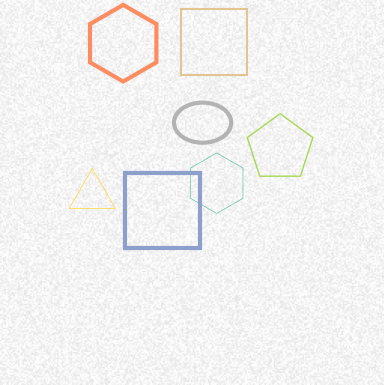[{"shape": "hexagon", "thickness": 0.5, "radius": 0.39, "center": [0.563, 0.524]}, {"shape": "hexagon", "thickness": 3, "radius": 0.5, "center": [0.32, 0.888]}, {"shape": "square", "thickness": 3, "radius": 0.49, "center": [0.423, 0.454]}, {"shape": "pentagon", "thickness": 1, "radius": 0.45, "center": [0.727, 0.615]}, {"shape": "triangle", "thickness": 0.5, "radius": 0.35, "center": [0.24, 0.493]}, {"shape": "square", "thickness": 1.5, "radius": 0.43, "center": [0.556, 0.891]}, {"shape": "oval", "thickness": 3, "radius": 0.37, "center": [0.526, 0.681]}]